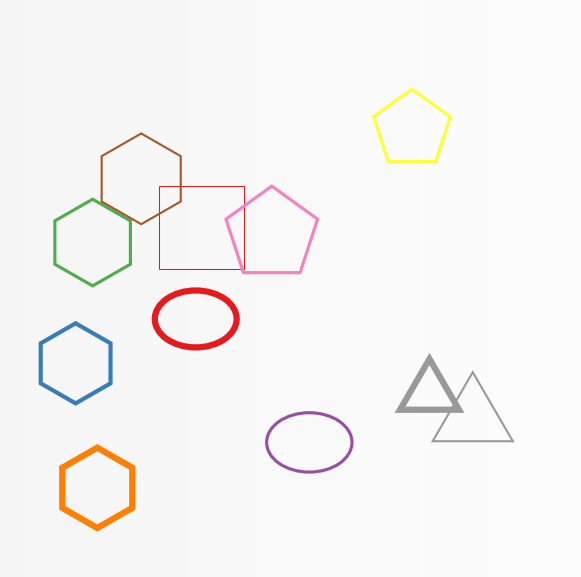[{"shape": "square", "thickness": 0.5, "radius": 0.36, "center": [0.347, 0.605]}, {"shape": "oval", "thickness": 3, "radius": 0.35, "center": [0.337, 0.447]}, {"shape": "hexagon", "thickness": 2, "radius": 0.35, "center": [0.13, 0.37]}, {"shape": "hexagon", "thickness": 1.5, "radius": 0.38, "center": [0.159, 0.579]}, {"shape": "oval", "thickness": 1.5, "radius": 0.37, "center": [0.532, 0.233]}, {"shape": "hexagon", "thickness": 3, "radius": 0.35, "center": [0.167, 0.154]}, {"shape": "pentagon", "thickness": 1.5, "radius": 0.35, "center": [0.709, 0.775]}, {"shape": "hexagon", "thickness": 1, "radius": 0.39, "center": [0.243, 0.689]}, {"shape": "pentagon", "thickness": 1.5, "radius": 0.41, "center": [0.468, 0.594]}, {"shape": "triangle", "thickness": 1, "radius": 0.4, "center": [0.813, 0.275]}, {"shape": "triangle", "thickness": 3, "radius": 0.29, "center": [0.739, 0.319]}]